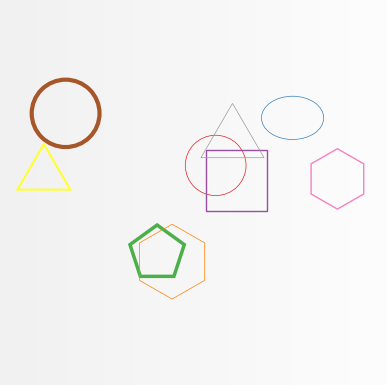[{"shape": "circle", "thickness": 0.5, "radius": 0.39, "center": [0.557, 0.57]}, {"shape": "oval", "thickness": 0.5, "radius": 0.4, "center": [0.755, 0.694]}, {"shape": "pentagon", "thickness": 2.5, "radius": 0.37, "center": [0.406, 0.342]}, {"shape": "square", "thickness": 1, "radius": 0.39, "center": [0.611, 0.531]}, {"shape": "hexagon", "thickness": 0.5, "radius": 0.49, "center": [0.444, 0.32]}, {"shape": "triangle", "thickness": 1.5, "radius": 0.39, "center": [0.113, 0.547]}, {"shape": "circle", "thickness": 3, "radius": 0.44, "center": [0.169, 0.706]}, {"shape": "hexagon", "thickness": 1, "radius": 0.39, "center": [0.871, 0.535]}, {"shape": "triangle", "thickness": 0.5, "radius": 0.47, "center": [0.6, 0.637]}]